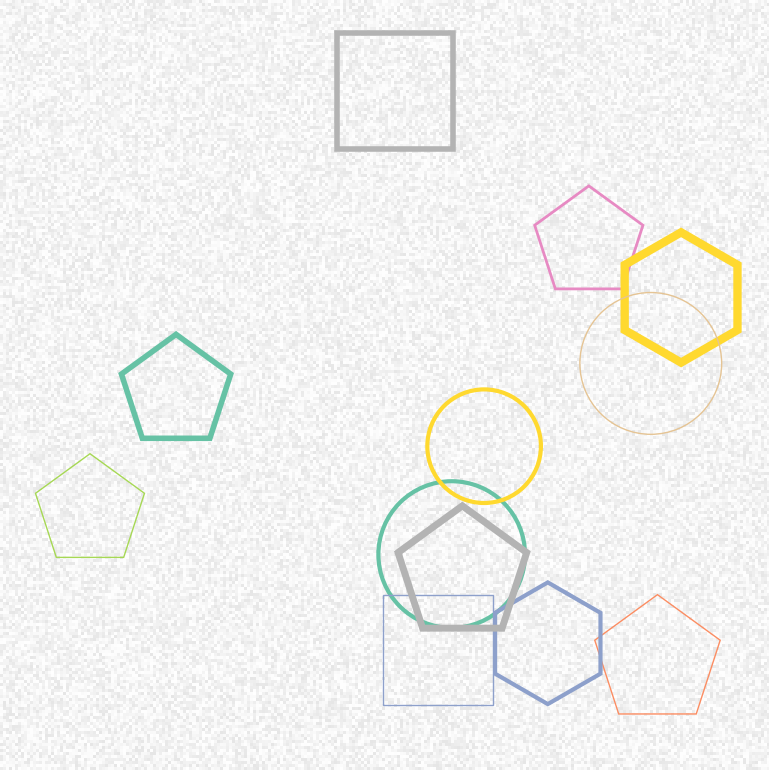[{"shape": "pentagon", "thickness": 2, "radius": 0.37, "center": [0.229, 0.491]}, {"shape": "circle", "thickness": 1.5, "radius": 0.48, "center": [0.587, 0.28]}, {"shape": "pentagon", "thickness": 0.5, "radius": 0.43, "center": [0.854, 0.142]}, {"shape": "hexagon", "thickness": 1.5, "radius": 0.4, "center": [0.711, 0.165]}, {"shape": "square", "thickness": 0.5, "radius": 0.36, "center": [0.569, 0.156]}, {"shape": "pentagon", "thickness": 1, "radius": 0.37, "center": [0.765, 0.685]}, {"shape": "pentagon", "thickness": 0.5, "radius": 0.37, "center": [0.117, 0.336]}, {"shape": "circle", "thickness": 1.5, "radius": 0.37, "center": [0.629, 0.421]}, {"shape": "hexagon", "thickness": 3, "radius": 0.42, "center": [0.885, 0.614]}, {"shape": "circle", "thickness": 0.5, "radius": 0.46, "center": [0.845, 0.528]}, {"shape": "square", "thickness": 2, "radius": 0.38, "center": [0.513, 0.882]}, {"shape": "pentagon", "thickness": 2.5, "radius": 0.44, "center": [0.6, 0.255]}]